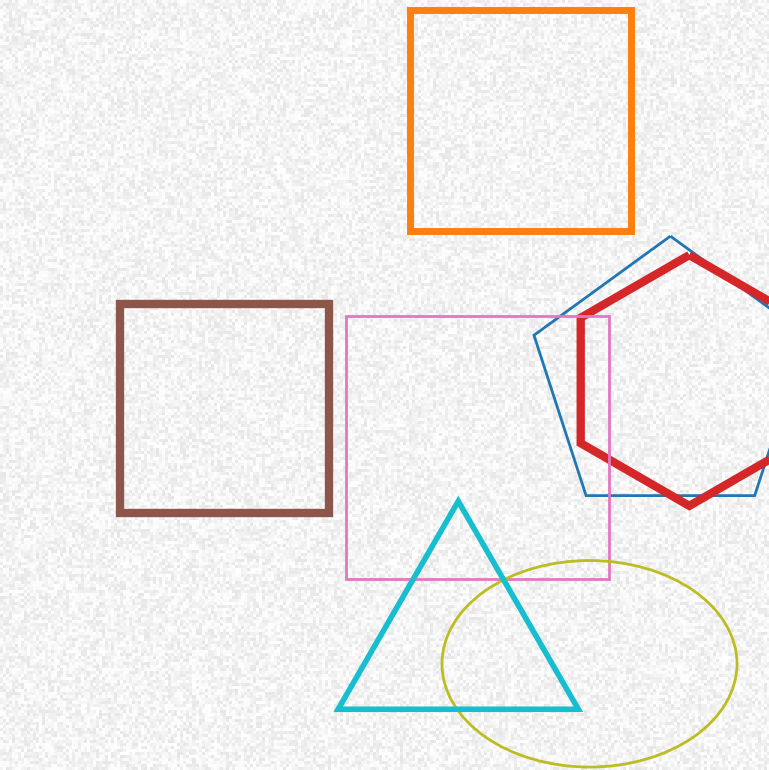[{"shape": "pentagon", "thickness": 1, "radius": 0.93, "center": [0.871, 0.507]}, {"shape": "square", "thickness": 2.5, "radius": 0.72, "center": [0.676, 0.843]}, {"shape": "hexagon", "thickness": 3, "radius": 0.81, "center": [0.895, 0.506]}, {"shape": "square", "thickness": 3, "radius": 0.68, "center": [0.291, 0.469]}, {"shape": "square", "thickness": 1, "radius": 0.85, "center": [0.62, 0.419]}, {"shape": "oval", "thickness": 1, "radius": 0.96, "center": [0.766, 0.138]}, {"shape": "triangle", "thickness": 2, "radius": 0.9, "center": [0.595, 0.169]}]